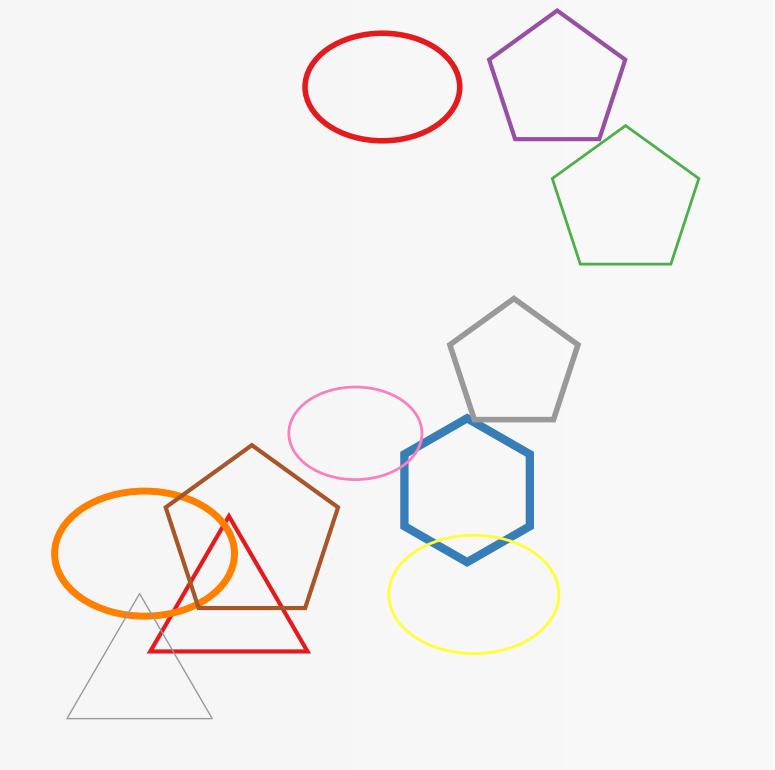[{"shape": "oval", "thickness": 2, "radius": 0.5, "center": [0.493, 0.887]}, {"shape": "triangle", "thickness": 1.5, "radius": 0.59, "center": [0.295, 0.213]}, {"shape": "hexagon", "thickness": 3, "radius": 0.47, "center": [0.603, 0.363]}, {"shape": "pentagon", "thickness": 1, "radius": 0.5, "center": [0.807, 0.737]}, {"shape": "pentagon", "thickness": 1.5, "radius": 0.46, "center": [0.719, 0.894]}, {"shape": "oval", "thickness": 2.5, "radius": 0.58, "center": [0.187, 0.281]}, {"shape": "oval", "thickness": 1, "radius": 0.55, "center": [0.611, 0.228]}, {"shape": "pentagon", "thickness": 1.5, "radius": 0.58, "center": [0.325, 0.305]}, {"shape": "oval", "thickness": 1, "radius": 0.43, "center": [0.459, 0.437]}, {"shape": "pentagon", "thickness": 2, "radius": 0.43, "center": [0.663, 0.525]}, {"shape": "triangle", "thickness": 0.5, "radius": 0.54, "center": [0.18, 0.121]}]